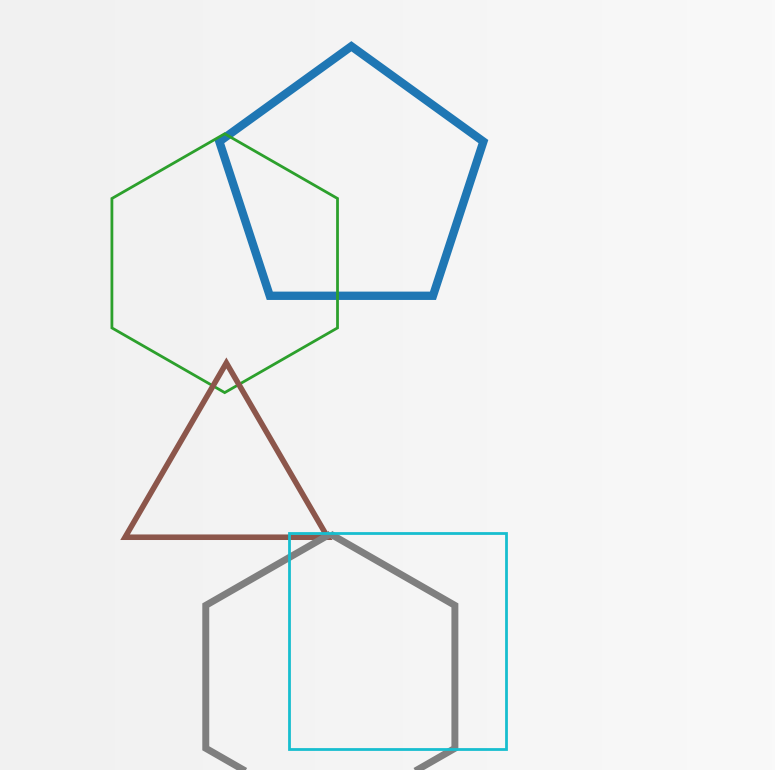[{"shape": "pentagon", "thickness": 3, "radius": 0.9, "center": [0.453, 0.761]}, {"shape": "hexagon", "thickness": 1, "radius": 0.84, "center": [0.29, 0.658]}, {"shape": "triangle", "thickness": 2, "radius": 0.75, "center": [0.292, 0.378]}, {"shape": "hexagon", "thickness": 2.5, "radius": 0.93, "center": [0.426, 0.121]}, {"shape": "square", "thickness": 1, "radius": 0.7, "center": [0.513, 0.167]}]